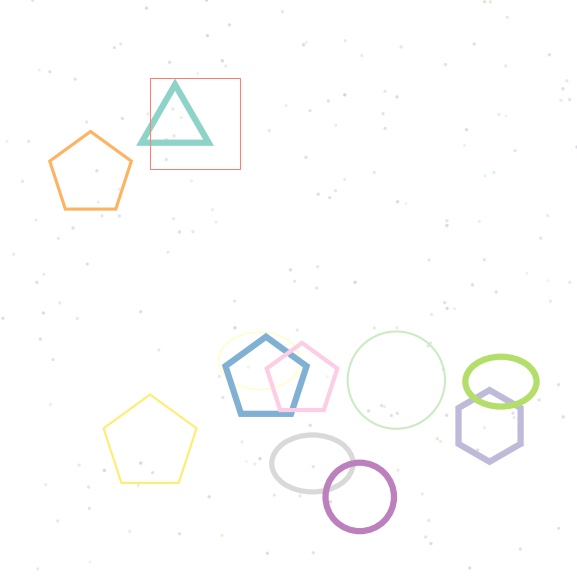[{"shape": "triangle", "thickness": 3, "radius": 0.34, "center": [0.303, 0.786]}, {"shape": "oval", "thickness": 0.5, "radius": 0.35, "center": [0.45, 0.374]}, {"shape": "hexagon", "thickness": 3, "radius": 0.31, "center": [0.848, 0.262]}, {"shape": "square", "thickness": 0.5, "radius": 0.39, "center": [0.338, 0.785]}, {"shape": "pentagon", "thickness": 3, "radius": 0.37, "center": [0.461, 0.342]}, {"shape": "pentagon", "thickness": 1.5, "radius": 0.37, "center": [0.157, 0.697]}, {"shape": "oval", "thickness": 3, "radius": 0.31, "center": [0.867, 0.338]}, {"shape": "pentagon", "thickness": 2, "radius": 0.32, "center": [0.523, 0.341]}, {"shape": "oval", "thickness": 2.5, "radius": 0.35, "center": [0.541, 0.197]}, {"shape": "circle", "thickness": 3, "radius": 0.3, "center": [0.623, 0.139]}, {"shape": "circle", "thickness": 1, "radius": 0.42, "center": [0.686, 0.341]}, {"shape": "pentagon", "thickness": 1, "radius": 0.42, "center": [0.26, 0.231]}]